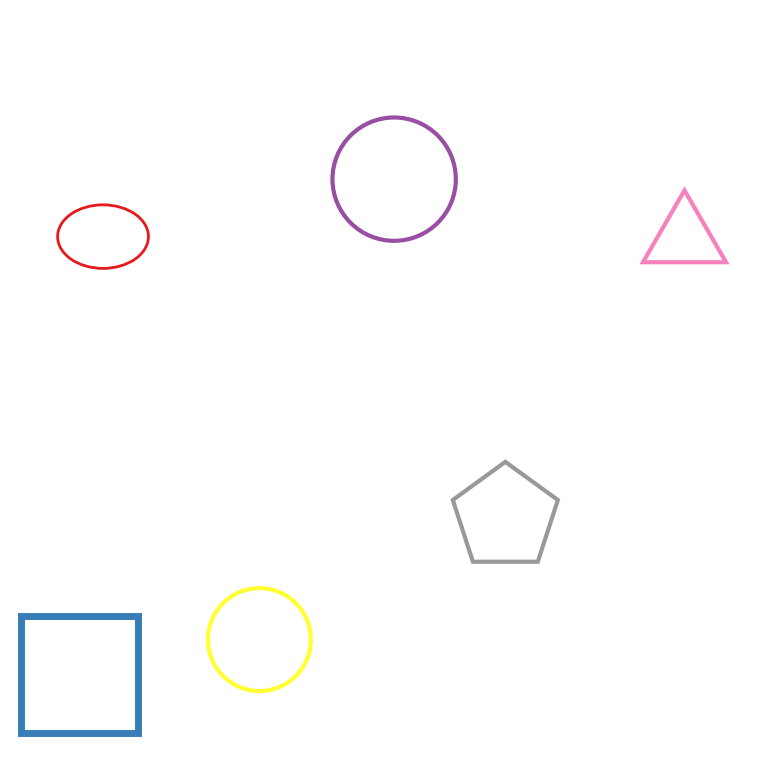[{"shape": "oval", "thickness": 1, "radius": 0.29, "center": [0.134, 0.693]}, {"shape": "square", "thickness": 2.5, "radius": 0.38, "center": [0.103, 0.124]}, {"shape": "circle", "thickness": 1.5, "radius": 0.4, "center": [0.512, 0.767]}, {"shape": "circle", "thickness": 1.5, "radius": 0.33, "center": [0.337, 0.169]}, {"shape": "triangle", "thickness": 1.5, "radius": 0.31, "center": [0.889, 0.691]}, {"shape": "pentagon", "thickness": 1.5, "radius": 0.36, "center": [0.656, 0.328]}]